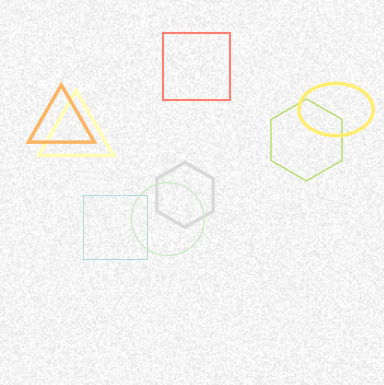[{"shape": "square", "thickness": 0.5, "radius": 0.42, "center": [0.299, 0.411]}, {"shape": "triangle", "thickness": 2.5, "radius": 0.56, "center": [0.198, 0.652]}, {"shape": "square", "thickness": 1.5, "radius": 0.43, "center": [0.51, 0.827]}, {"shape": "triangle", "thickness": 2.5, "radius": 0.49, "center": [0.159, 0.68]}, {"shape": "hexagon", "thickness": 1, "radius": 0.53, "center": [0.796, 0.636]}, {"shape": "hexagon", "thickness": 2.5, "radius": 0.42, "center": [0.481, 0.494]}, {"shape": "circle", "thickness": 1, "radius": 0.47, "center": [0.436, 0.431]}, {"shape": "oval", "thickness": 2.5, "radius": 0.48, "center": [0.873, 0.716]}]